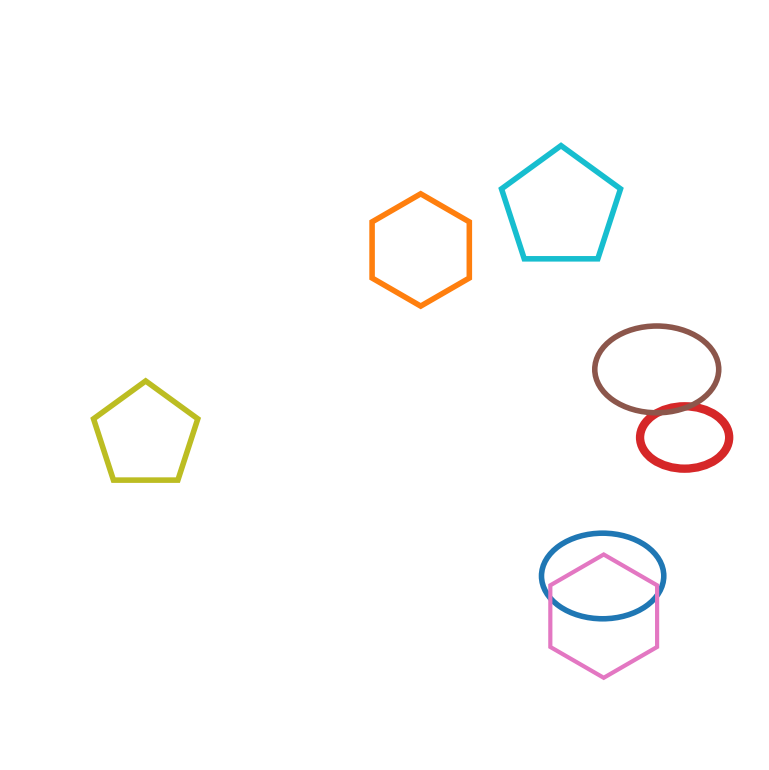[{"shape": "oval", "thickness": 2, "radius": 0.4, "center": [0.783, 0.252]}, {"shape": "hexagon", "thickness": 2, "radius": 0.36, "center": [0.546, 0.675]}, {"shape": "oval", "thickness": 3, "radius": 0.29, "center": [0.889, 0.432]}, {"shape": "oval", "thickness": 2, "radius": 0.4, "center": [0.853, 0.52]}, {"shape": "hexagon", "thickness": 1.5, "radius": 0.4, "center": [0.784, 0.2]}, {"shape": "pentagon", "thickness": 2, "radius": 0.36, "center": [0.189, 0.434]}, {"shape": "pentagon", "thickness": 2, "radius": 0.41, "center": [0.729, 0.73]}]